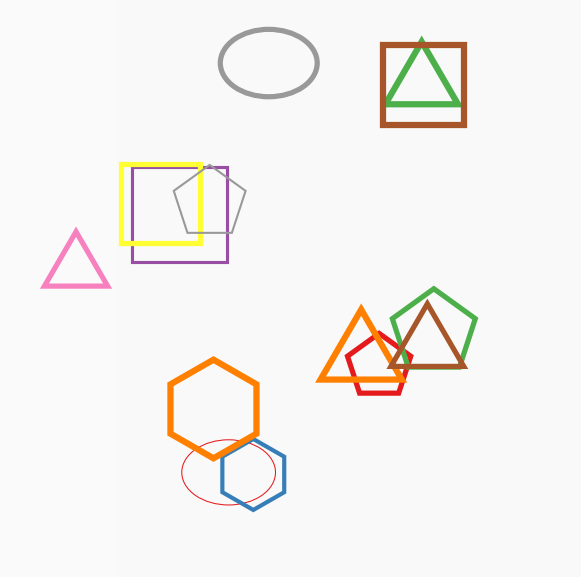[{"shape": "pentagon", "thickness": 2.5, "radius": 0.29, "center": [0.652, 0.365]}, {"shape": "oval", "thickness": 0.5, "radius": 0.4, "center": [0.393, 0.181]}, {"shape": "hexagon", "thickness": 2, "radius": 0.31, "center": [0.436, 0.178]}, {"shape": "triangle", "thickness": 3, "radius": 0.36, "center": [0.725, 0.855]}, {"shape": "pentagon", "thickness": 2.5, "radius": 0.38, "center": [0.746, 0.424]}, {"shape": "square", "thickness": 1.5, "radius": 0.41, "center": [0.309, 0.628]}, {"shape": "hexagon", "thickness": 3, "radius": 0.43, "center": [0.367, 0.291]}, {"shape": "triangle", "thickness": 3, "radius": 0.4, "center": [0.621, 0.382]}, {"shape": "square", "thickness": 2.5, "radius": 0.34, "center": [0.276, 0.646]}, {"shape": "triangle", "thickness": 2.5, "radius": 0.36, "center": [0.735, 0.401]}, {"shape": "square", "thickness": 3, "radius": 0.35, "center": [0.729, 0.852]}, {"shape": "triangle", "thickness": 2.5, "radius": 0.31, "center": [0.131, 0.535]}, {"shape": "oval", "thickness": 2.5, "radius": 0.42, "center": [0.462, 0.89]}, {"shape": "pentagon", "thickness": 1, "radius": 0.32, "center": [0.361, 0.649]}]